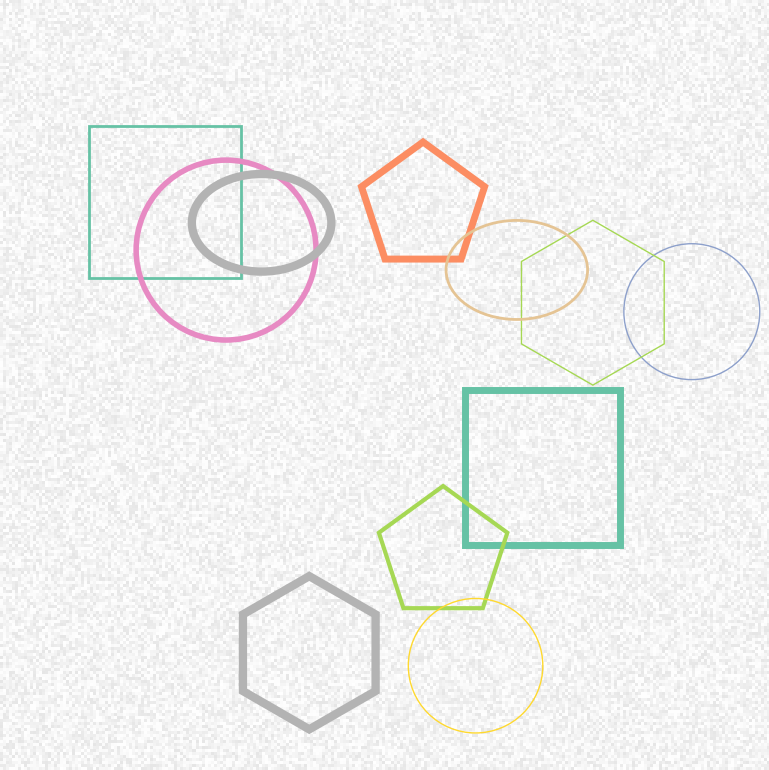[{"shape": "square", "thickness": 1, "radius": 0.49, "center": [0.214, 0.737]}, {"shape": "square", "thickness": 2.5, "radius": 0.5, "center": [0.705, 0.393]}, {"shape": "pentagon", "thickness": 2.5, "radius": 0.42, "center": [0.549, 0.732]}, {"shape": "circle", "thickness": 0.5, "radius": 0.44, "center": [0.898, 0.595]}, {"shape": "circle", "thickness": 2, "radius": 0.58, "center": [0.294, 0.675]}, {"shape": "hexagon", "thickness": 0.5, "radius": 0.54, "center": [0.77, 0.607]}, {"shape": "pentagon", "thickness": 1.5, "radius": 0.44, "center": [0.575, 0.281]}, {"shape": "circle", "thickness": 0.5, "radius": 0.44, "center": [0.618, 0.135]}, {"shape": "oval", "thickness": 1, "radius": 0.46, "center": [0.671, 0.649]}, {"shape": "hexagon", "thickness": 3, "radius": 0.5, "center": [0.402, 0.152]}, {"shape": "oval", "thickness": 3, "radius": 0.45, "center": [0.34, 0.711]}]